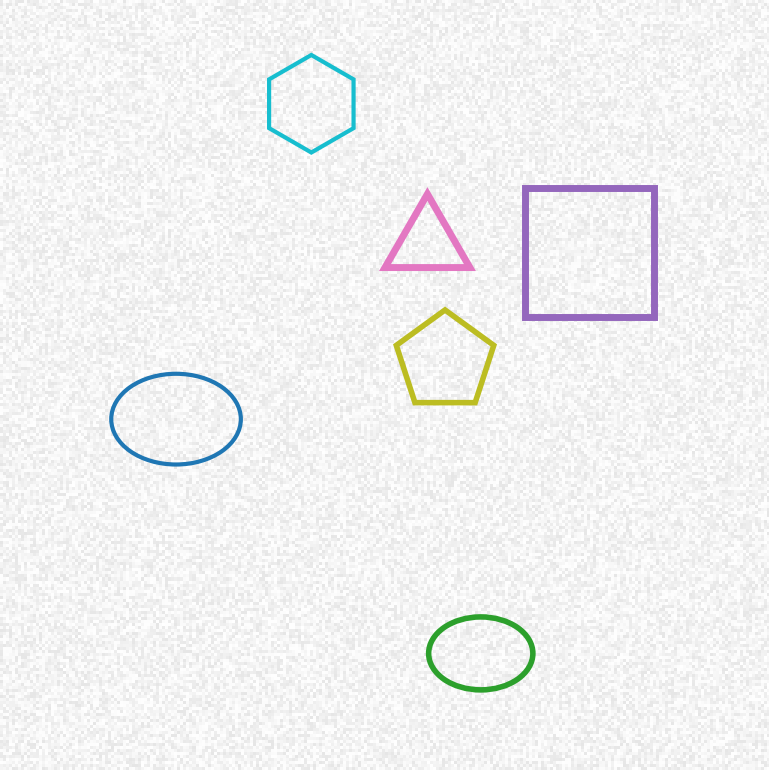[{"shape": "oval", "thickness": 1.5, "radius": 0.42, "center": [0.229, 0.456]}, {"shape": "oval", "thickness": 2, "radius": 0.34, "center": [0.624, 0.151]}, {"shape": "square", "thickness": 2.5, "radius": 0.42, "center": [0.766, 0.672]}, {"shape": "triangle", "thickness": 2.5, "radius": 0.32, "center": [0.555, 0.684]}, {"shape": "pentagon", "thickness": 2, "radius": 0.33, "center": [0.578, 0.531]}, {"shape": "hexagon", "thickness": 1.5, "radius": 0.32, "center": [0.404, 0.865]}]